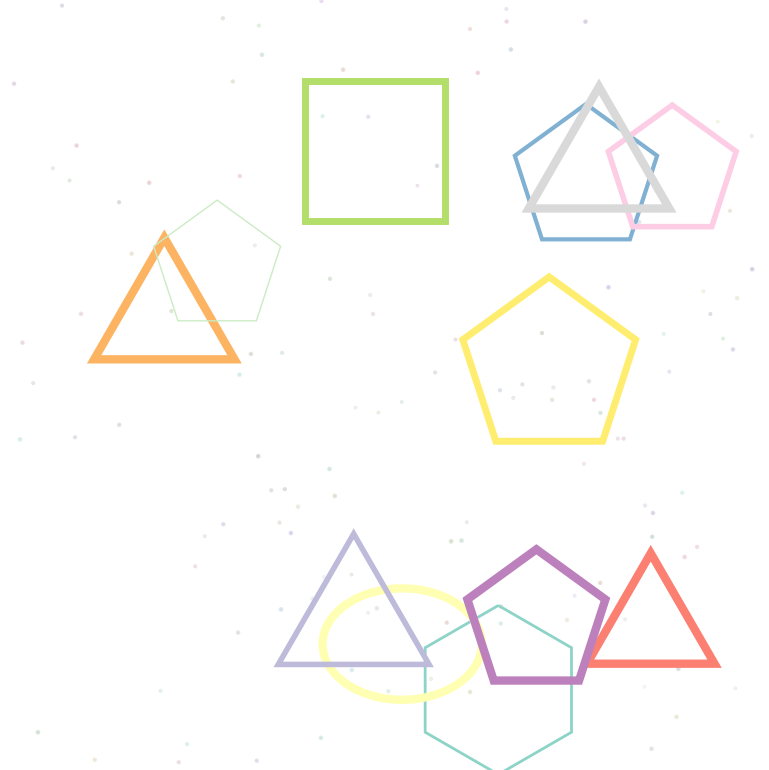[{"shape": "hexagon", "thickness": 1, "radius": 0.55, "center": [0.647, 0.104]}, {"shape": "oval", "thickness": 3, "radius": 0.52, "center": [0.522, 0.164]}, {"shape": "triangle", "thickness": 2, "radius": 0.57, "center": [0.459, 0.194]}, {"shape": "triangle", "thickness": 3, "radius": 0.48, "center": [0.845, 0.186]}, {"shape": "pentagon", "thickness": 1.5, "radius": 0.49, "center": [0.761, 0.768]}, {"shape": "triangle", "thickness": 3, "radius": 0.53, "center": [0.213, 0.586]}, {"shape": "square", "thickness": 2.5, "radius": 0.45, "center": [0.487, 0.804]}, {"shape": "pentagon", "thickness": 2, "radius": 0.44, "center": [0.873, 0.776]}, {"shape": "triangle", "thickness": 3, "radius": 0.53, "center": [0.778, 0.782]}, {"shape": "pentagon", "thickness": 3, "radius": 0.47, "center": [0.697, 0.192]}, {"shape": "pentagon", "thickness": 0.5, "radius": 0.43, "center": [0.282, 0.653]}, {"shape": "pentagon", "thickness": 2.5, "radius": 0.59, "center": [0.713, 0.522]}]